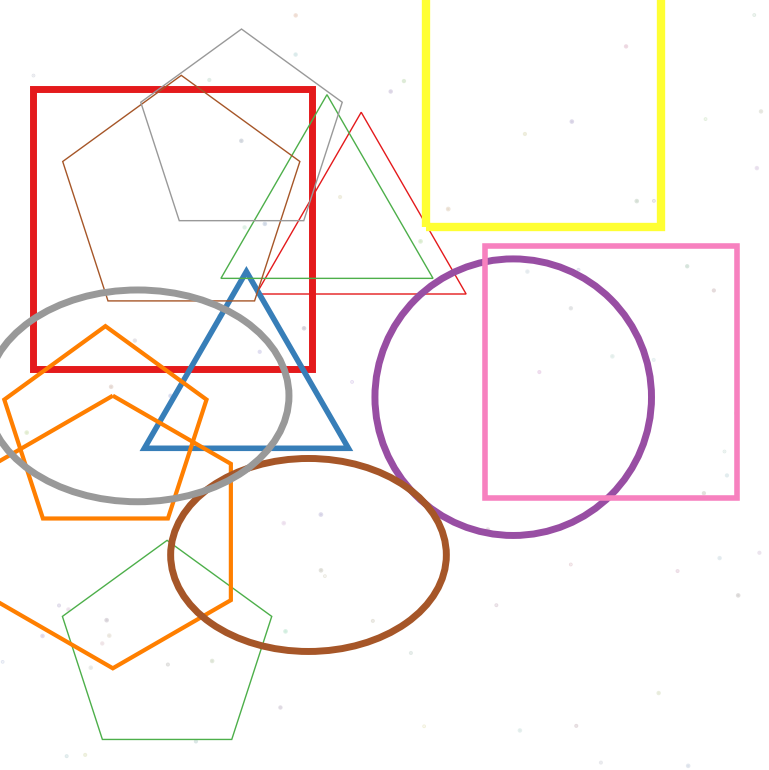[{"shape": "triangle", "thickness": 0.5, "radius": 0.79, "center": [0.469, 0.697]}, {"shape": "square", "thickness": 2.5, "radius": 0.91, "center": [0.224, 0.703]}, {"shape": "triangle", "thickness": 2, "radius": 0.77, "center": [0.32, 0.494]}, {"shape": "pentagon", "thickness": 0.5, "radius": 0.71, "center": [0.217, 0.155]}, {"shape": "triangle", "thickness": 0.5, "radius": 0.8, "center": [0.425, 0.718]}, {"shape": "circle", "thickness": 2.5, "radius": 0.9, "center": [0.667, 0.484]}, {"shape": "hexagon", "thickness": 1.5, "radius": 0.89, "center": [0.147, 0.309]}, {"shape": "pentagon", "thickness": 1.5, "radius": 0.69, "center": [0.137, 0.438]}, {"shape": "square", "thickness": 3, "radius": 0.77, "center": [0.706, 0.858]}, {"shape": "pentagon", "thickness": 0.5, "radius": 0.81, "center": [0.235, 0.74]}, {"shape": "oval", "thickness": 2.5, "radius": 0.9, "center": [0.401, 0.279]}, {"shape": "square", "thickness": 2, "radius": 0.82, "center": [0.794, 0.517]}, {"shape": "pentagon", "thickness": 0.5, "radius": 0.69, "center": [0.314, 0.825]}, {"shape": "oval", "thickness": 2.5, "radius": 0.98, "center": [0.179, 0.486]}]